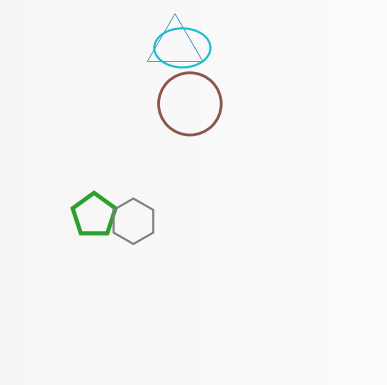[{"shape": "triangle", "thickness": 0.5, "radius": 0.41, "center": [0.452, 0.882]}, {"shape": "pentagon", "thickness": 3, "radius": 0.29, "center": [0.243, 0.441]}, {"shape": "circle", "thickness": 2, "radius": 0.4, "center": [0.49, 0.73]}, {"shape": "hexagon", "thickness": 1.5, "radius": 0.3, "center": [0.344, 0.425]}, {"shape": "oval", "thickness": 1.5, "radius": 0.36, "center": [0.471, 0.876]}]